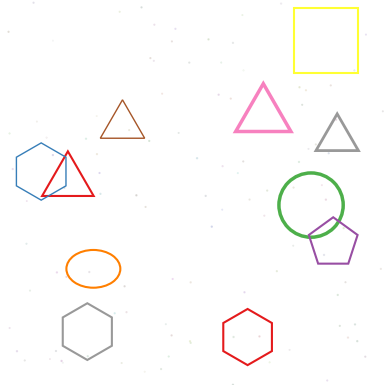[{"shape": "hexagon", "thickness": 1.5, "radius": 0.36, "center": [0.643, 0.125]}, {"shape": "triangle", "thickness": 1.5, "radius": 0.39, "center": [0.176, 0.53]}, {"shape": "hexagon", "thickness": 1, "radius": 0.37, "center": [0.107, 0.554]}, {"shape": "circle", "thickness": 2.5, "radius": 0.42, "center": [0.808, 0.467]}, {"shape": "pentagon", "thickness": 1.5, "radius": 0.33, "center": [0.865, 0.369]}, {"shape": "oval", "thickness": 1.5, "radius": 0.35, "center": [0.243, 0.302]}, {"shape": "square", "thickness": 1.5, "radius": 0.42, "center": [0.846, 0.894]}, {"shape": "triangle", "thickness": 1, "radius": 0.33, "center": [0.318, 0.674]}, {"shape": "triangle", "thickness": 2.5, "radius": 0.41, "center": [0.684, 0.7]}, {"shape": "triangle", "thickness": 2, "radius": 0.32, "center": [0.876, 0.641]}, {"shape": "hexagon", "thickness": 1.5, "radius": 0.37, "center": [0.227, 0.139]}]